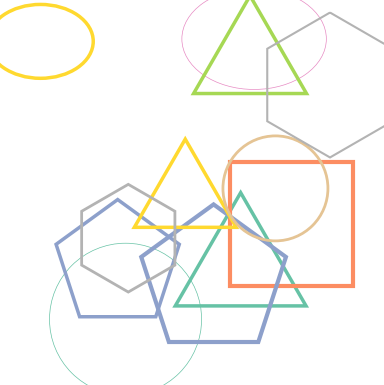[{"shape": "circle", "thickness": 0.5, "radius": 0.99, "center": [0.326, 0.171]}, {"shape": "triangle", "thickness": 2.5, "radius": 0.98, "center": [0.625, 0.303]}, {"shape": "square", "thickness": 3, "radius": 0.8, "center": [0.757, 0.419]}, {"shape": "pentagon", "thickness": 3, "radius": 0.99, "center": [0.555, 0.271]}, {"shape": "pentagon", "thickness": 2.5, "radius": 0.84, "center": [0.306, 0.313]}, {"shape": "oval", "thickness": 0.5, "radius": 0.94, "center": [0.66, 0.899]}, {"shape": "triangle", "thickness": 2.5, "radius": 0.85, "center": [0.649, 0.842]}, {"shape": "triangle", "thickness": 2.5, "radius": 0.76, "center": [0.481, 0.486]}, {"shape": "oval", "thickness": 2.5, "radius": 0.69, "center": [0.105, 0.893]}, {"shape": "circle", "thickness": 2, "radius": 0.68, "center": [0.715, 0.511]}, {"shape": "hexagon", "thickness": 1.5, "radius": 0.94, "center": [0.857, 0.779]}, {"shape": "hexagon", "thickness": 2, "radius": 0.7, "center": [0.333, 0.381]}]